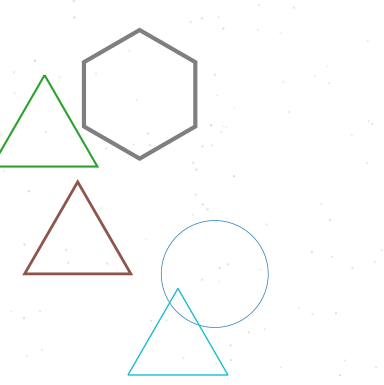[{"shape": "circle", "thickness": 0.5, "radius": 0.69, "center": [0.558, 0.288]}, {"shape": "triangle", "thickness": 1.5, "radius": 0.79, "center": [0.116, 0.647]}, {"shape": "triangle", "thickness": 2, "radius": 0.8, "center": [0.202, 0.368]}, {"shape": "hexagon", "thickness": 3, "radius": 0.84, "center": [0.363, 0.755]}, {"shape": "triangle", "thickness": 1, "radius": 0.75, "center": [0.462, 0.101]}]